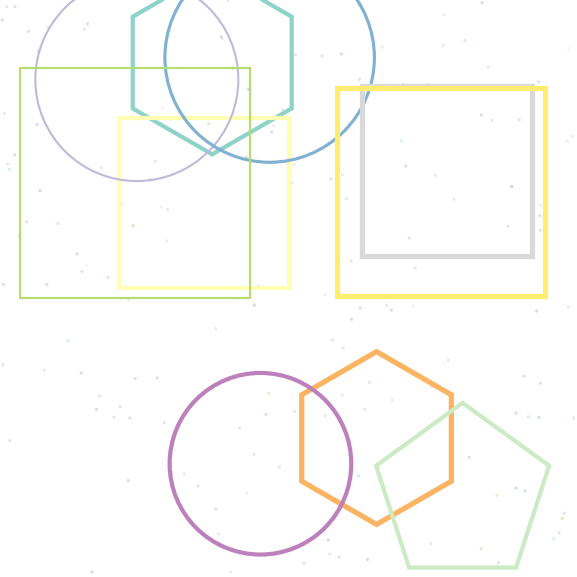[{"shape": "hexagon", "thickness": 2, "radius": 0.79, "center": [0.367, 0.891]}, {"shape": "square", "thickness": 2, "radius": 0.74, "center": [0.354, 0.647]}, {"shape": "circle", "thickness": 1, "radius": 0.88, "center": [0.237, 0.861]}, {"shape": "circle", "thickness": 1.5, "radius": 0.91, "center": [0.467, 0.9]}, {"shape": "hexagon", "thickness": 2.5, "radius": 0.75, "center": [0.652, 0.241]}, {"shape": "square", "thickness": 1, "radius": 1.0, "center": [0.234, 0.682]}, {"shape": "square", "thickness": 2.5, "radius": 0.74, "center": [0.774, 0.703]}, {"shape": "circle", "thickness": 2, "radius": 0.79, "center": [0.451, 0.196]}, {"shape": "pentagon", "thickness": 2, "radius": 0.79, "center": [0.801, 0.144]}, {"shape": "square", "thickness": 2.5, "radius": 0.9, "center": [0.764, 0.666]}]